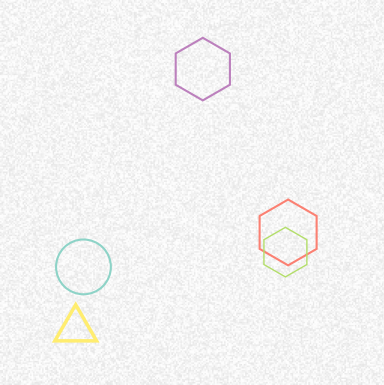[{"shape": "circle", "thickness": 1.5, "radius": 0.36, "center": [0.217, 0.307]}, {"shape": "hexagon", "thickness": 1.5, "radius": 0.43, "center": [0.748, 0.396]}, {"shape": "hexagon", "thickness": 1, "radius": 0.32, "center": [0.741, 0.345]}, {"shape": "hexagon", "thickness": 1.5, "radius": 0.41, "center": [0.527, 0.821]}, {"shape": "triangle", "thickness": 2.5, "radius": 0.31, "center": [0.197, 0.146]}]